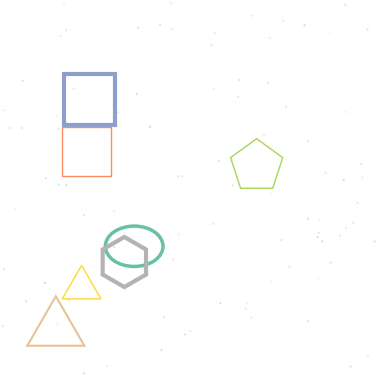[{"shape": "oval", "thickness": 2.5, "radius": 0.37, "center": [0.349, 0.36]}, {"shape": "square", "thickness": 1, "radius": 0.32, "center": [0.226, 0.607]}, {"shape": "square", "thickness": 3, "radius": 0.33, "center": [0.233, 0.741]}, {"shape": "pentagon", "thickness": 1, "radius": 0.36, "center": [0.667, 0.569]}, {"shape": "triangle", "thickness": 1, "radius": 0.29, "center": [0.212, 0.253]}, {"shape": "triangle", "thickness": 1.5, "radius": 0.43, "center": [0.145, 0.145]}, {"shape": "hexagon", "thickness": 3, "radius": 0.33, "center": [0.323, 0.319]}]